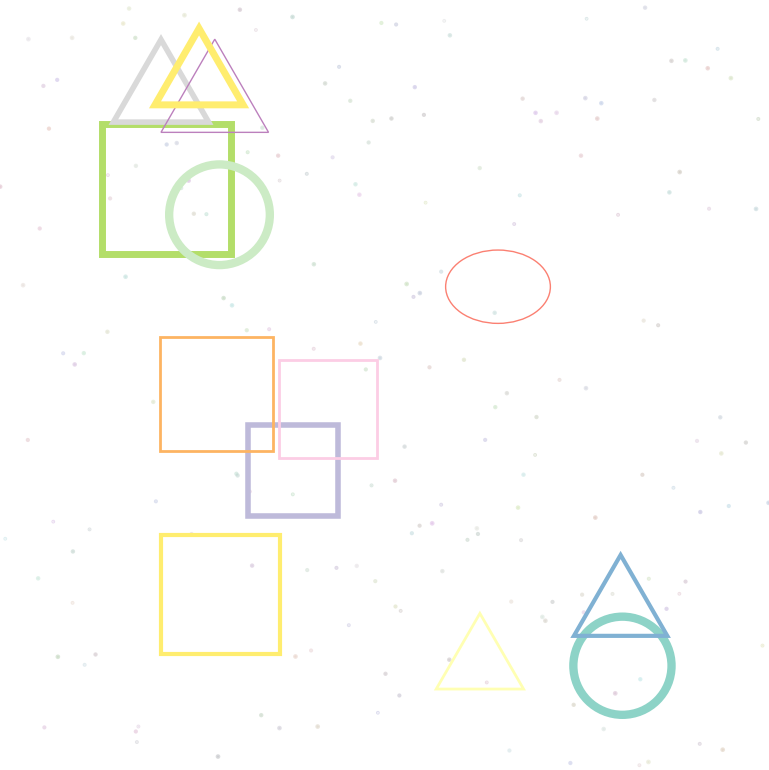[{"shape": "circle", "thickness": 3, "radius": 0.32, "center": [0.808, 0.135]}, {"shape": "triangle", "thickness": 1, "radius": 0.33, "center": [0.623, 0.138]}, {"shape": "square", "thickness": 2, "radius": 0.29, "center": [0.381, 0.389]}, {"shape": "oval", "thickness": 0.5, "radius": 0.34, "center": [0.647, 0.628]}, {"shape": "triangle", "thickness": 1.5, "radius": 0.35, "center": [0.806, 0.209]}, {"shape": "square", "thickness": 1, "radius": 0.37, "center": [0.281, 0.488]}, {"shape": "square", "thickness": 2.5, "radius": 0.42, "center": [0.216, 0.755]}, {"shape": "square", "thickness": 1, "radius": 0.32, "center": [0.425, 0.469]}, {"shape": "triangle", "thickness": 2, "radius": 0.36, "center": [0.209, 0.877]}, {"shape": "triangle", "thickness": 0.5, "radius": 0.4, "center": [0.279, 0.868]}, {"shape": "circle", "thickness": 3, "radius": 0.33, "center": [0.285, 0.721]}, {"shape": "triangle", "thickness": 2.5, "radius": 0.33, "center": [0.259, 0.897]}, {"shape": "square", "thickness": 1.5, "radius": 0.39, "center": [0.286, 0.228]}]